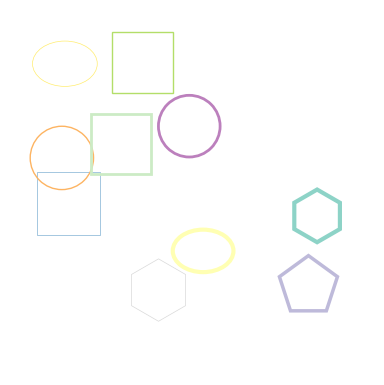[{"shape": "hexagon", "thickness": 3, "radius": 0.34, "center": [0.824, 0.439]}, {"shape": "oval", "thickness": 3, "radius": 0.39, "center": [0.528, 0.348]}, {"shape": "pentagon", "thickness": 2.5, "radius": 0.4, "center": [0.801, 0.257]}, {"shape": "square", "thickness": 0.5, "radius": 0.41, "center": [0.178, 0.471]}, {"shape": "circle", "thickness": 1, "radius": 0.41, "center": [0.161, 0.59]}, {"shape": "square", "thickness": 1, "radius": 0.4, "center": [0.371, 0.838]}, {"shape": "hexagon", "thickness": 0.5, "radius": 0.41, "center": [0.412, 0.247]}, {"shape": "circle", "thickness": 2, "radius": 0.4, "center": [0.492, 0.672]}, {"shape": "square", "thickness": 2, "radius": 0.39, "center": [0.314, 0.627]}, {"shape": "oval", "thickness": 0.5, "radius": 0.42, "center": [0.169, 0.834]}]